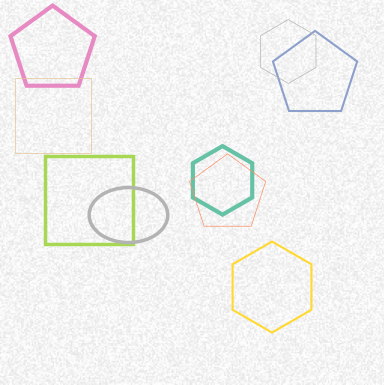[{"shape": "hexagon", "thickness": 3, "radius": 0.45, "center": [0.578, 0.532]}, {"shape": "pentagon", "thickness": 0.5, "radius": 0.52, "center": [0.591, 0.497]}, {"shape": "pentagon", "thickness": 1.5, "radius": 0.58, "center": [0.818, 0.805]}, {"shape": "pentagon", "thickness": 3, "radius": 0.58, "center": [0.137, 0.87]}, {"shape": "square", "thickness": 2.5, "radius": 0.57, "center": [0.23, 0.481]}, {"shape": "hexagon", "thickness": 1.5, "radius": 0.59, "center": [0.707, 0.254]}, {"shape": "square", "thickness": 0.5, "radius": 0.49, "center": [0.137, 0.7]}, {"shape": "oval", "thickness": 2.5, "radius": 0.51, "center": [0.334, 0.441]}, {"shape": "hexagon", "thickness": 0.5, "radius": 0.41, "center": [0.749, 0.866]}]